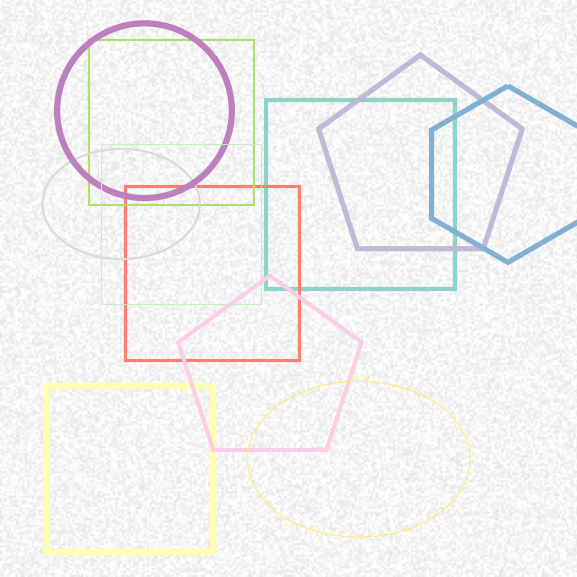[{"shape": "square", "thickness": 2, "radius": 0.82, "center": [0.624, 0.663]}, {"shape": "square", "thickness": 3, "radius": 0.72, "center": [0.224, 0.187]}, {"shape": "pentagon", "thickness": 2.5, "radius": 0.93, "center": [0.728, 0.719]}, {"shape": "square", "thickness": 1.5, "radius": 0.75, "center": [0.366, 0.526]}, {"shape": "hexagon", "thickness": 2.5, "radius": 0.76, "center": [0.88, 0.698]}, {"shape": "square", "thickness": 1, "radius": 0.71, "center": [0.296, 0.786]}, {"shape": "pentagon", "thickness": 2, "radius": 0.83, "center": [0.467, 0.355]}, {"shape": "oval", "thickness": 1, "radius": 0.68, "center": [0.21, 0.646]}, {"shape": "circle", "thickness": 3, "radius": 0.76, "center": [0.25, 0.807]}, {"shape": "square", "thickness": 0.5, "radius": 0.69, "center": [0.313, 0.611]}, {"shape": "oval", "thickness": 0.5, "radius": 0.96, "center": [0.621, 0.204]}]